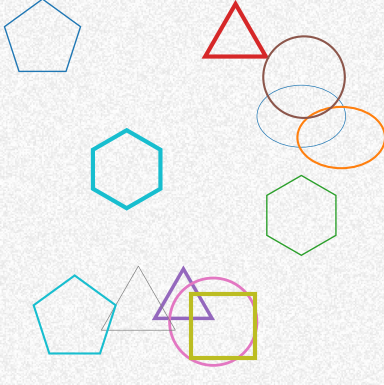[{"shape": "pentagon", "thickness": 1, "radius": 0.52, "center": [0.11, 0.899]}, {"shape": "oval", "thickness": 0.5, "radius": 0.58, "center": [0.783, 0.698]}, {"shape": "oval", "thickness": 1.5, "radius": 0.57, "center": [0.886, 0.643]}, {"shape": "hexagon", "thickness": 1, "radius": 0.52, "center": [0.783, 0.441]}, {"shape": "triangle", "thickness": 3, "radius": 0.45, "center": [0.612, 0.899]}, {"shape": "triangle", "thickness": 2.5, "radius": 0.43, "center": [0.476, 0.216]}, {"shape": "circle", "thickness": 1.5, "radius": 0.53, "center": [0.79, 0.8]}, {"shape": "circle", "thickness": 2, "radius": 0.57, "center": [0.554, 0.164]}, {"shape": "triangle", "thickness": 0.5, "radius": 0.56, "center": [0.359, 0.198]}, {"shape": "square", "thickness": 3, "radius": 0.42, "center": [0.578, 0.152]}, {"shape": "hexagon", "thickness": 3, "radius": 0.51, "center": [0.329, 0.56]}, {"shape": "pentagon", "thickness": 1.5, "radius": 0.56, "center": [0.194, 0.172]}]